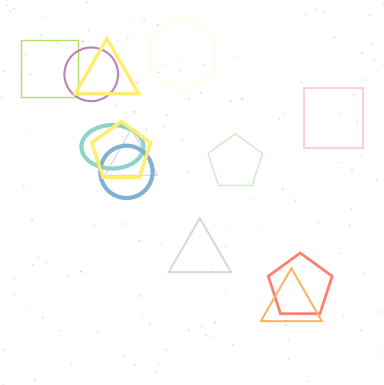[{"shape": "oval", "thickness": 3, "radius": 0.4, "center": [0.292, 0.619]}, {"shape": "hexagon", "thickness": 0.5, "radius": 0.49, "center": [0.474, 0.859]}, {"shape": "triangle", "thickness": 0.5, "radius": 0.4, "center": [0.341, 0.584]}, {"shape": "pentagon", "thickness": 2, "radius": 0.44, "center": [0.78, 0.256]}, {"shape": "circle", "thickness": 3, "radius": 0.34, "center": [0.328, 0.554]}, {"shape": "triangle", "thickness": 1.5, "radius": 0.46, "center": [0.757, 0.212]}, {"shape": "square", "thickness": 1, "radius": 0.37, "center": [0.128, 0.822]}, {"shape": "square", "thickness": 1.5, "radius": 0.39, "center": [0.866, 0.694]}, {"shape": "triangle", "thickness": 1.5, "radius": 0.47, "center": [0.519, 0.34]}, {"shape": "circle", "thickness": 1.5, "radius": 0.35, "center": [0.237, 0.807]}, {"shape": "pentagon", "thickness": 1, "radius": 0.37, "center": [0.611, 0.578]}, {"shape": "triangle", "thickness": 2.5, "radius": 0.48, "center": [0.278, 0.804]}, {"shape": "pentagon", "thickness": 2.5, "radius": 0.4, "center": [0.315, 0.604]}]